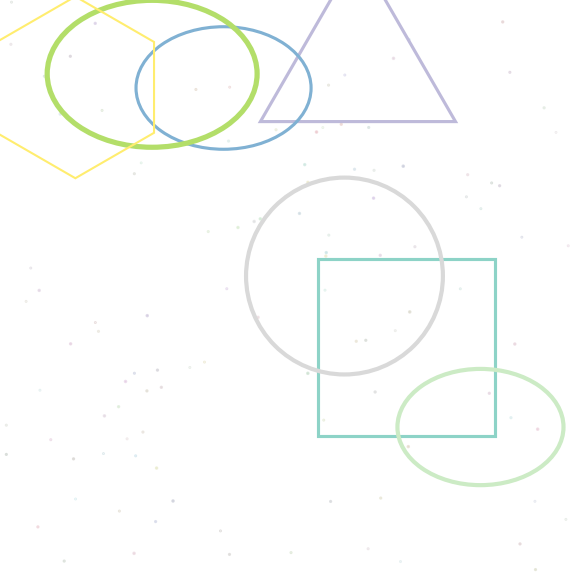[{"shape": "square", "thickness": 1.5, "radius": 0.76, "center": [0.703, 0.397]}, {"shape": "triangle", "thickness": 1.5, "radius": 0.98, "center": [0.62, 0.886]}, {"shape": "oval", "thickness": 1.5, "radius": 0.76, "center": [0.387, 0.847]}, {"shape": "oval", "thickness": 2.5, "radius": 0.91, "center": [0.263, 0.871]}, {"shape": "circle", "thickness": 2, "radius": 0.85, "center": [0.596, 0.521]}, {"shape": "oval", "thickness": 2, "radius": 0.72, "center": [0.832, 0.26]}, {"shape": "hexagon", "thickness": 1, "radius": 0.79, "center": [0.131, 0.848]}]